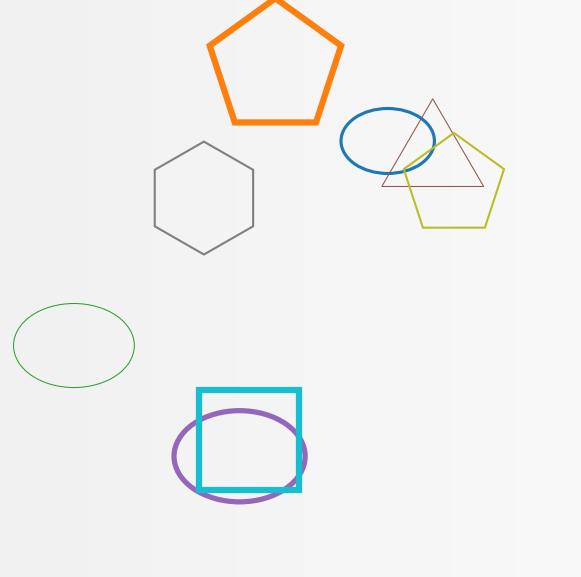[{"shape": "oval", "thickness": 1.5, "radius": 0.4, "center": [0.667, 0.755]}, {"shape": "pentagon", "thickness": 3, "radius": 0.59, "center": [0.474, 0.883]}, {"shape": "oval", "thickness": 0.5, "radius": 0.52, "center": [0.127, 0.401]}, {"shape": "oval", "thickness": 2.5, "radius": 0.56, "center": [0.412, 0.209]}, {"shape": "triangle", "thickness": 0.5, "radius": 0.51, "center": [0.745, 0.727]}, {"shape": "hexagon", "thickness": 1, "radius": 0.49, "center": [0.351, 0.656]}, {"shape": "pentagon", "thickness": 1, "radius": 0.45, "center": [0.781, 0.678]}, {"shape": "square", "thickness": 3, "radius": 0.43, "center": [0.429, 0.237]}]